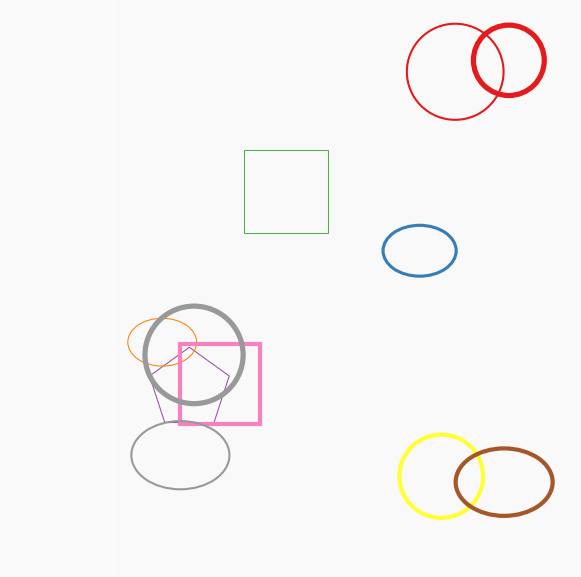[{"shape": "circle", "thickness": 1, "radius": 0.42, "center": [0.783, 0.875]}, {"shape": "circle", "thickness": 2.5, "radius": 0.3, "center": [0.875, 0.895]}, {"shape": "oval", "thickness": 1.5, "radius": 0.31, "center": [0.722, 0.565]}, {"shape": "square", "thickness": 0.5, "radius": 0.36, "center": [0.492, 0.667]}, {"shape": "pentagon", "thickness": 0.5, "radius": 0.36, "center": [0.326, 0.326]}, {"shape": "oval", "thickness": 0.5, "radius": 0.3, "center": [0.279, 0.407]}, {"shape": "circle", "thickness": 2, "radius": 0.36, "center": [0.759, 0.174]}, {"shape": "oval", "thickness": 2, "radius": 0.42, "center": [0.867, 0.164]}, {"shape": "square", "thickness": 2, "radius": 0.35, "center": [0.379, 0.334]}, {"shape": "circle", "thickness": 2.5, "radius": 0.42, "center": [0.334, 0.385]}, {"shape": "oval", "thickness": 1, "radius": 0.42, "center": [0.31, 0.211]}]